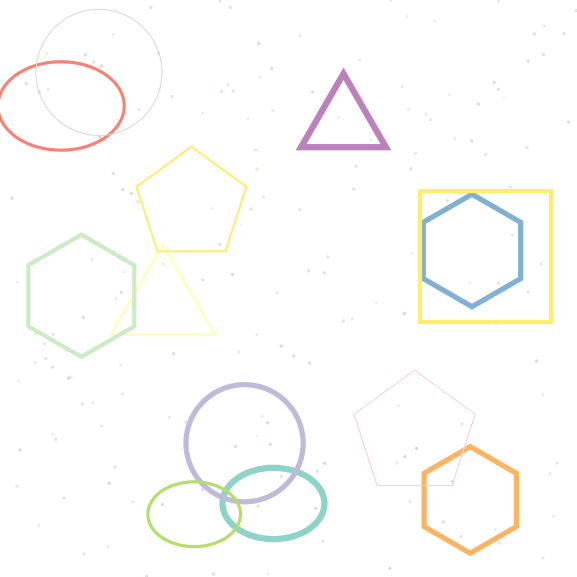[{"shape": "oval", "thickness": 3, "radius": 0.44, "center": [0.474, 0.127]}, {"shape": "triangle", "thickness": 1, "radius": 0.52, "center": [0.282, 0.472]}, {"shape": "circle", "thickness": 2.5, "radius": 0.51, "center": [0.424, 0.232]}, {"shape": "oval", "thickness": 1.5, "radius": 0.55, "center": [0.106, 0.816]}, {"shape": "hexagon", "thickness": 2.5, "radius": 0.49, "center": [0.817, 0.565]}, {"shape": "hexagon", "thickness": 2.5, "radius": 0.46, "center": [0.814, 0.134]}, {"shape": "oval", "thickness": 1.5, "radius": 0.4, "center": [0.336, 0.109]}, {"shape": "pentagon", "thickness": 0.5, "radius": 0.55, "center": [0.718, 0.248]}, {"shape": "circle", "thickness": 0.5, "radius": 0.55, "center": [0.171, 0.874]}, {"shape": "triangle", "thickness": 3, "radius": 0.42, "center": [0.595, 0.787]}, {"shape": "hexagon", "thickness": 2, "radius": 0.53, "center": [0.141, 0.487]}, {"shape": "square", "thickness": 2, "radius": 0.57, "center": [0.841, 0.555]}, {"shape": "pentagon", "thickness": 1, "radius": 0.5, "center": [0.331, 0.645]}]